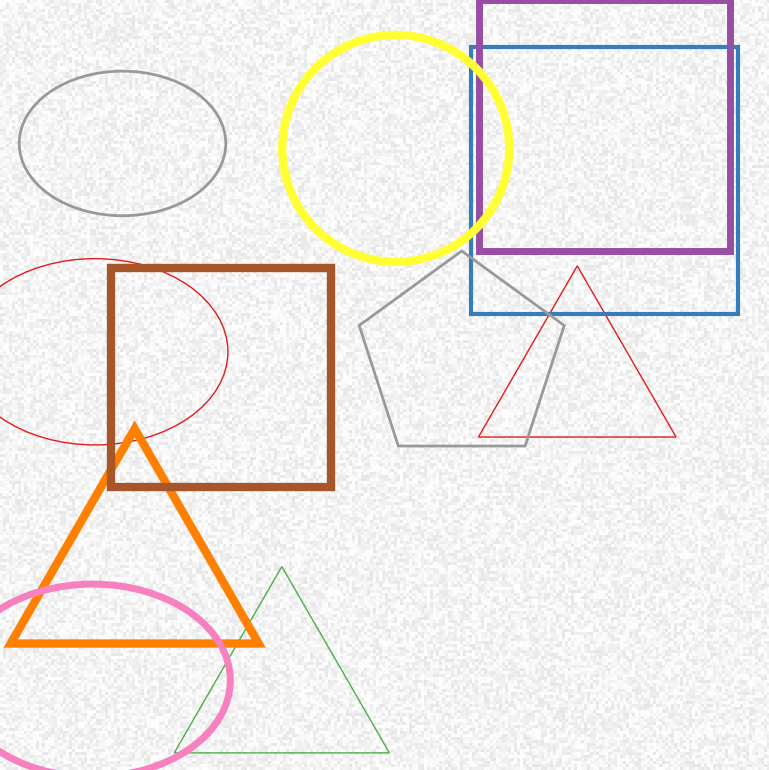[{"shape": "oval", "thickness": 0.5, "radius": 0.86, "center": [0.123, 0.543]}, {"shape": "triangle", "thickness": 0.5, "radius": 0.74, "center": [0.75, 0.506]}, {"shape": "square", "thickness": 1.5, "radius": 0.87, "center": [0.785, 0.766]}, {"shape": "triangle", "thickness": 0.5, "radius": 0.81, "center": [0.366, 0.103]}, {"shape": "square", "thickness": 2.5, "radius": 0.81, "center": [0.785, 0.837]}, {"shape": "triangle", "thickness": 3, "radius": 0.93, "center": [0.175, 0.257]}, {"shape": "circle", "thickness": 3, "radius": 0.74, "center": [0.514, 0.807]}, {"shape": "square", "thickness": 3, "radius": 0.71, "center": [0.287, 0.51]}, {"shape": "oval", "thickness": 2.5, "radius": 0.89, "center": [0.12, 0.116]}, {"shape": "oval", "thickness": 1, "radius": 0.67, "center": [0.159, 0.814]}, {"shape": "pentagon", "thickness": 1, "radius": 0.7, "center": [0.6, 0.534]}]